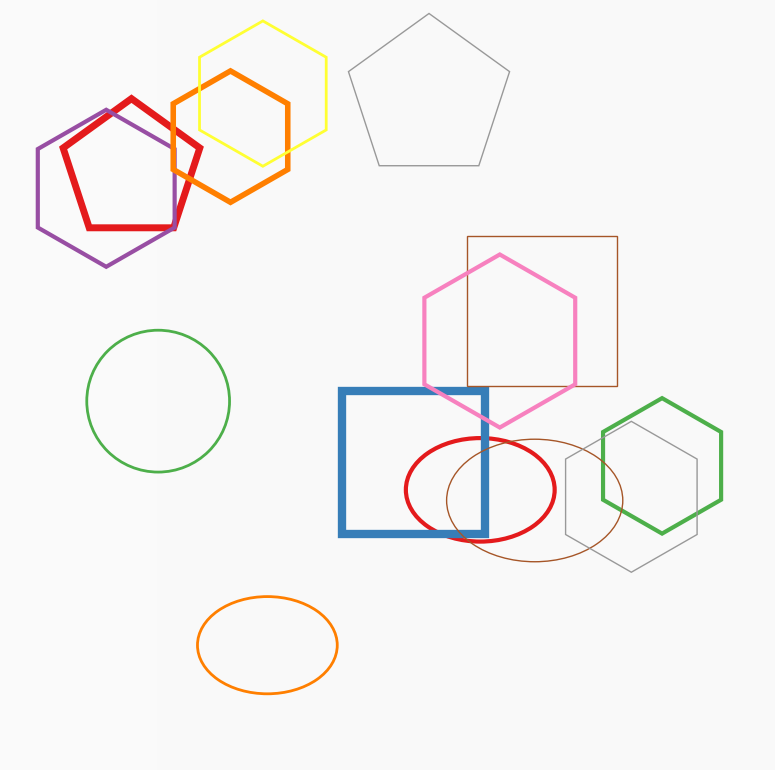[{"shape": "pentagon", "thickness": 2.5, "radius": 0.46, "center": [0.17, 0.779]}, {"shape": "oval", "thickness": 1.5, "radius": 0.48, "center": [0.62, 0.364]}, {"shape": "square", "thickness": 3, "radius": 0.46, "center": [0.534, 0.4]}, {"shape": "circle", "thickness": 1, "radius": 0.46, "center": [0.204, 0.479]}, {"shape": "hexagon", "thickness": 1.5, "radius": 0.44, "center": [0.854, 0.395]}, {"shape": "hexagon", "thickness": 1.5, "radius": 0.51, "center": [0.137, 0.755]}, {"shape": "oval", "thickness": 1, "radius": 0.45, "center": [0.345, 0.162]}, {"shape": "hexagon", "thickness": 2, "radius": 0.43, "center": [0.297, 0.823]}, {"shape": "hexagon", "thickness": 1, "radius": 0.47, "center": [0.339, 0.878]}, {"shape": "square", "thickness": 0.5, "radius": 0.48, "center": [0.7, 0.596]}, {"shape": "oval", "thickness": 0.5, "radius": 0.57, "center": [0.69, 0.35]}, {"shape": "hexagon", "thickness": 1.5, "radius": 0.56, "center": [0.645, 0.557]}, {"shape": "hexagon", "thickness": 0.5, "radius": 0.49, "center": [0.815, 0.355]}, {"shape": "pentagon", "thickness": 0.5, "radius": 0.55, "center": [0.554, 0.873]}]